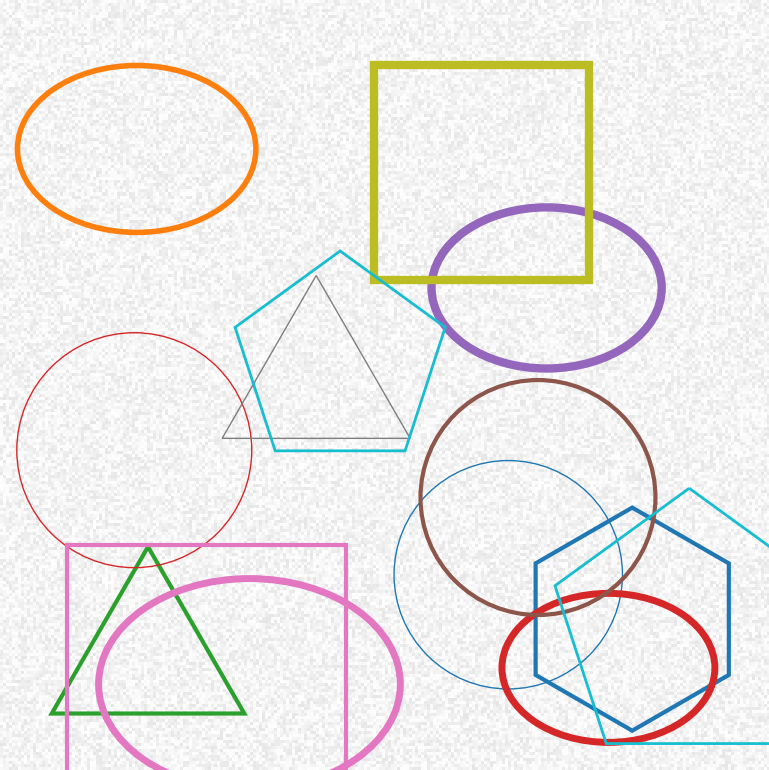[{"shape": "circle", "thickness": 0.5, "radius": 0.74, "center": [0.66, 0.254]}, {"shape": "hexagon", "thickness": 1.5, "radius": 0.72, "center": [0.821, 0.196]}, {"shape": "oval", "thickness": 2, "radius": 0.77, "center": [0.177, 0.807]}, {"shape": "triangle", "thickness": 1.5, "radius": 0.72, "center": [0.192, 0.146]}, {"shape": "oval", "thickness": 2.5, "radius": 0.69, "center": [0.79, 0.133]}, {"shape": "circle", "thickness": 0.5, "radius": 0.76, "center": [0.174, 0.415]}, {"shape": "oval", "thickness": 3, "radius": 0.75, "center": [0.71, 0.626]}, {"shape": "circle", "thickness": 1.5, "radius": 0.76, "center": [0.699, 0.354]}, {"shape": "square", "thickness": 1.5, "radius": 0.91, "center": [0.268, 0.112]}, {"shape": "oval", "thickness": 2.5, "radius": 0.98, "center": [0.324, 0.111]}, {"shape": "triangle", "thickness": 0.5, "radius": 0.7, "center": [0.411, 0.501]}, {"shape": "square", "thickness": 3, "radius": 0.7, "center": [0.626, 0.776]}, {"shape": "pentagon", "thickness": 1, "radius": 0.72, "center": [0.442, 0.531]}, {"shape": "pentagon", "thickness": 1, "radius": 0.92, "center": [0.895, 0.183]}]